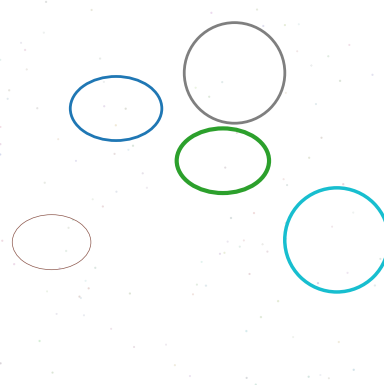[{"shape": "oval", "thickness": 2, "radius": 0.59, "center": [0.301, 0.718]}, {"shape": "oval", "thickness": 3, "radius": 0.6, "center": [0.579, 0.583]}, {"shape": "oval", "thickness": 0.5, "radius": 0.51, "center": [0.134, 0.371]}, {"shape": "circle", "thickness": 2, "radius": 0.65, "center": [0.609, 0.811]}, {"shape": "circle", "thickness": 2.5, "radius": 0.68, "center": [0.875, 0.377]}]